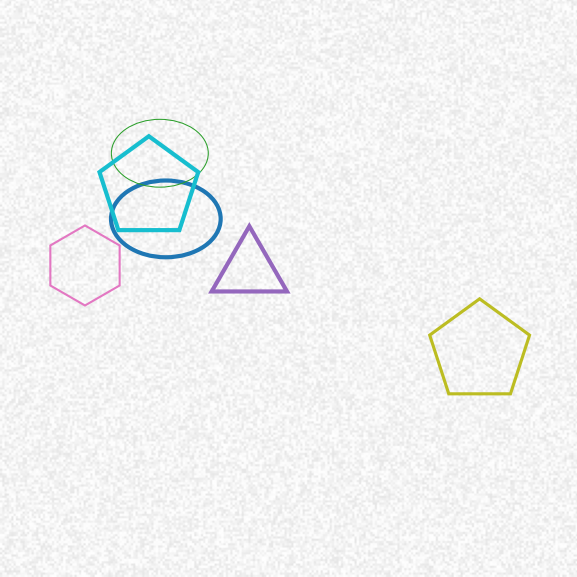[{"shape": "oval", "thickness": 2, "radius": 0.47, "center": [0.287, 0.62]}, {"shape": "oval", "thickness": 0.5, "radius": 0.42, "center": [0.277, 0.734]}, {"shape": "triangle", "thickness": 2, "radius": 0.38, "center": [0.432, 0.532]}, {"shape": "hexagon", "thickness": 1, "radius": 0.35, "center": [0.147, 0.539]}, {"shape": "pentagon", "thickness": 1.5, "radius": 0.45, "center": [0.831, 0.391]}, {"shape": "pentagon", "thickness": 2, "radius": 0.45, "center": [0.258, 0.673]}]